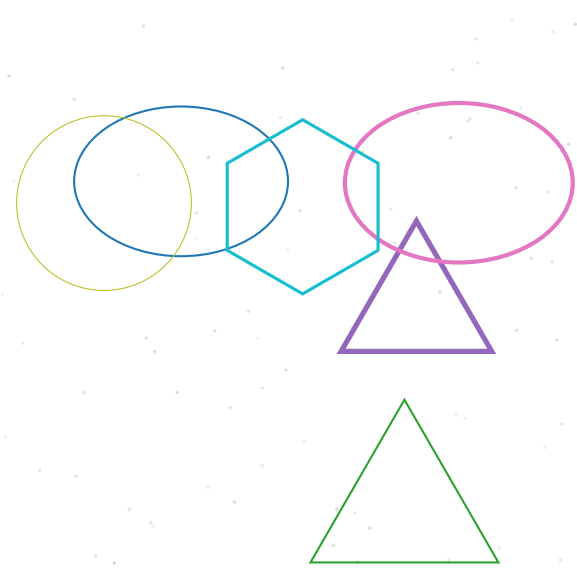[{"shape": "oval", "thickness": 1, "radius": 0.93, "center": [0.314, 0.685]}, {"shape": "triangle", "thickness": 1, "radius": 0.94, "center": [0.7, 0.119]}, {"shape": "triangle", "thickness": 2.5, "radius": 0.75, "center": [0.721, 0.466]}, {"shape": "oval", "thickness": 2, "radius": 0.99, "center": [0.795, 0.683]}, {"shape": "circle", "thickness": 0.5, "radius": 0.76, "center": [0.18, 0.647]}, {"shape": "hexagon", "thickness": 1.5, "radius": 0.75, "center": [0.524, 0.641]}]